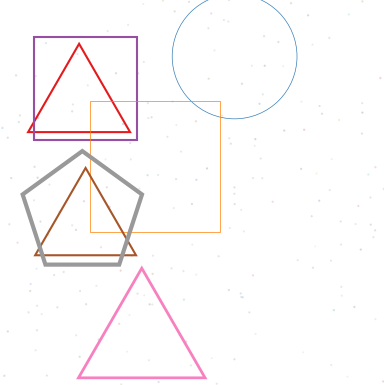[{"shape": "triangle", "thickness": 1.5, "radius": 0.76, "center": [0.205, 0.733]}, {"shape": "circle", "thickness": 0.5, "radius": 0.81, "center": [0.609, 0.853]}, {"shape": "square", "thickness": 1.5, "radius": 0.67, "center": [0.222, 0.769]}, {"shape": "square", "thickness": 0.5, "radius": 0.85, "center": [0.403, 0.567]}, {"shape": "triangle", "thickness": 1.5, "radius": 0.76, "center": [0.222, 0.413]}, {"shape": "triangle", "thickness": 2, "radius": 0.95, "center": [0.368, 0.114]}, {"shape": "pentagon", "thickness": 3, "radius": 0.81, "center": [0.214, 0.445]}]